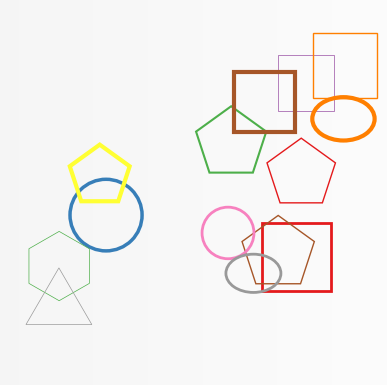[{"shape": "pentagon", "thickness": 1, "radius": 0.46, "center": [0.777, 0.548]}, {"shape": "square", "thickness": 2, "radius": 0.45, "center": [0.766, 0.333]}, {"shape": "circle", "thickness": 2.5, "radius": 0.46, "center": [0.274, 0.441]}, {"shape": "pentagon", "thickness": 1.5, "radius": 0.48, "center": [0.597, 0.629]}, {"shape": "hexagon", "thickness": 0.5, "radius": 0.45, "center": [0.153, 0.309]}, {"shape": "square", "thickness": 0.5, "radius": 0.36, "center": [0.79, 0.783]}, {"shape": "square", "thickness": 1, "radius": 0.42, "center": [0.891, 0.83]}, {"shape": "oval", "thickness": 3, "radius": 0.4, "center": [0.886, 0.691]}, {"shape": "pentagon", "thickness": 3, "radius": 0.41, "center": [0.257, 0.543]}, {"shape": "square", "thickness": 3, "radius": 0.39, "center": [0.683, 0.735]}, {"shape": "pentagon", "thickness": 1, "radius": 0.49, "center": [0.718, 0.342]}, {"shape": "circle", "thickness": 2, "radius": 0.33, "center": [0.588, 0.395]}, {"shape": "triangle", "thickness": 0.5, "radius": 0.49, "center": [0.152, 0.206]}, {"shape": "oval", "thickness": 2, "radius": 0.35, "center": [0.654, 0.29]}]